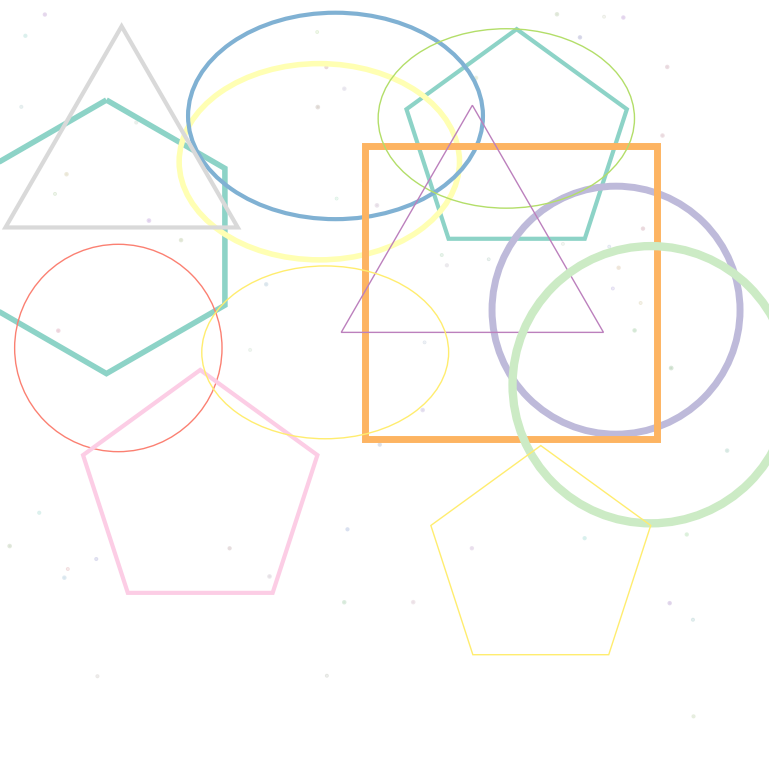[{"shape": "pentagon", "thickness": 1.5, "radius": 0.75, "center": [0.671, 0.812]}, {"shape": "hexagon", "thickness": 2, "radius": 0.89, "center": [0.138, 0.692]}, {"shape": "oval", "thickness": 2, "radius": 0.91, "center": [0.415, 0.79]}, {"shape": "circle", "thickness": 2.5, "radius": 0.81, "center": [0.8, 0.597]}, {"shape": "circle", "thickness": 0.5, "radius": 0.67, "center": [0.154, 0.548]}, {"shape": "oval", "thickness": 1.5, "radius": 0.96, "center": [0.436, 0.849]}, {"shape": "square", "thickness": 2.5, "radius": 0.95, "center": [0.663, 0.62]}, {"shape": "oval", "thickness": 0.5, "radius": 0.83, "center": [0.658, 0.846]}, {"shape": "pentagon", "thickness": 1.5, "radius": 0.8, "center": [0.26, 0.36]}, {"shape": "triangle", "thickness": 1.5, "radius": 0.87, "center": [0.158, 0.792]}, {"shape": "triangle", "thickness": 0.5, "radius": 0.98, "center": [0.613, 0.667]}, {"shape": "circle", "thickness": 3, "radius": 0.9, "center": [0.846, 0.5]}, {"shape": "oval", "thickness": 0.5, "radius": 0.8, "center": [0.422, 0.542]}, {"shape": "pentagon", "thickness": 0.5, "radius": 0.75, "center": [0.702, 0.271]}]